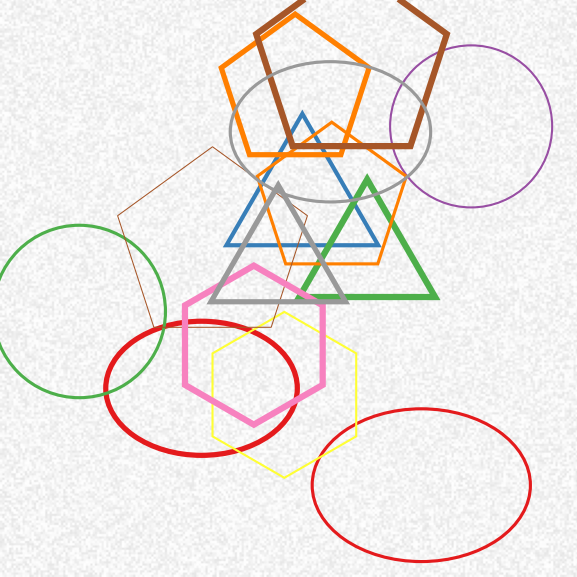[{"shape": "oval", "thickness": 2.5, "radius": 0.83, "center": [0.349, 0.327]}, {"shape": "oval", "thickness": 1.5, "radius": 0.94, "center": [0.73, 0.159]}, {"shape": "triangle", "thickness": 2, "radius": 0.76, "center": [0.524, 0.65]}, {"shape": "circle", "thickness": 1.5, "radius": 0.75, "center": [0.137, 0.46]}, {"shape": "triangle", "thickness": 3, "radius": 0.68, "center": [0.636, 0.553]}, {"shape": "circle", "thickness": 1, "radius": 0.7, "center": [0.816, 0.78]}, {"shape": "pentagon", "thickness": 1.5, "radius": 0.68, "center": [0.574, 0.652]}, {"shape": "pentagon", "thickness": 2.5, "radius": 0.67, "center": [0.511, 0.84]}, {"shape": "hexagon", "thickness": 1, "radius": 0.72, "center": [0.492, 0.315]}, {"shape": "pentagon", "thickness": 0.5, "radius": 0.86, "center": [0.368, 0.572]}, {"shape": "pentagon", "thickness": 3, "radius": 0.87, "center": [0.609, 0.886]}, {"shape": "hexagon", "thickness": 3, "radius": 0.69, "center": [0.44, 0.401]}, {"shape": "oval", "thickness": 1.5, "radius": 0.87, "center": [0.572, 0.771]}, {"shape": "triangle", "thickness": 2.5, "radius": 0.67, "center": [0.482, 0.544]}]